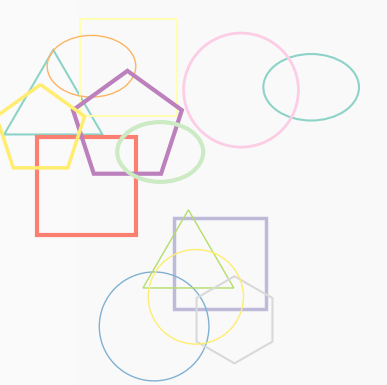[{"shape": "triangle", "thickness": 1.5, "radius": 0.73, "center": [0.137, 0.724]}, {"shape": "oval", "thickness": 1.5, "radius": 0.62, "center": [0.803, 0.773]}, {"shape": "square", "thickness": 1.5, "radius": 0.63, "center": [0.332, 0.824]}, {"shape": "square", "thickness": 2.5, "radius": 0.59, "center": [0.567, 0.315]}, {"shape": "square", "thickness": 3, "radius": 0.64, "center": [0.224, 0.517]}, {"shape": "circle", "thickness": 1, "radius": 0.71, "center": [0.398, 0.152]}, {"shape": "oval", "thickness": 1, "radius": 0.57, "center": [0.236, 0.828]}, {"shape": "triangle", "thickness": 1, "radius": 0.68, "center": [0.486, 0.32]}, {"shape": "circle", "thickness": 2, "radius": 0.74, "center": [0.622, 0.766]}, {"shape": "hexagon", "thickness": 1.5, "radius": 0.57, "center": [0.605, 0.169]}, {"shape": "pentagon", "thickness": 3, "radius": 0.74, "center": [0.329, 0.668]}, {"shape": "oval", "thickness": 3, "radius": 0.55, "center": [0.413, 0.605]}, {"shape": "pentagon", "thickness": 2.5, "radius": 0.6, "center": [0.105, 0.661]}, {"shape": "circle", "thickness": 1, "radius": 0.61, "center": [0.505, 0.229]}]